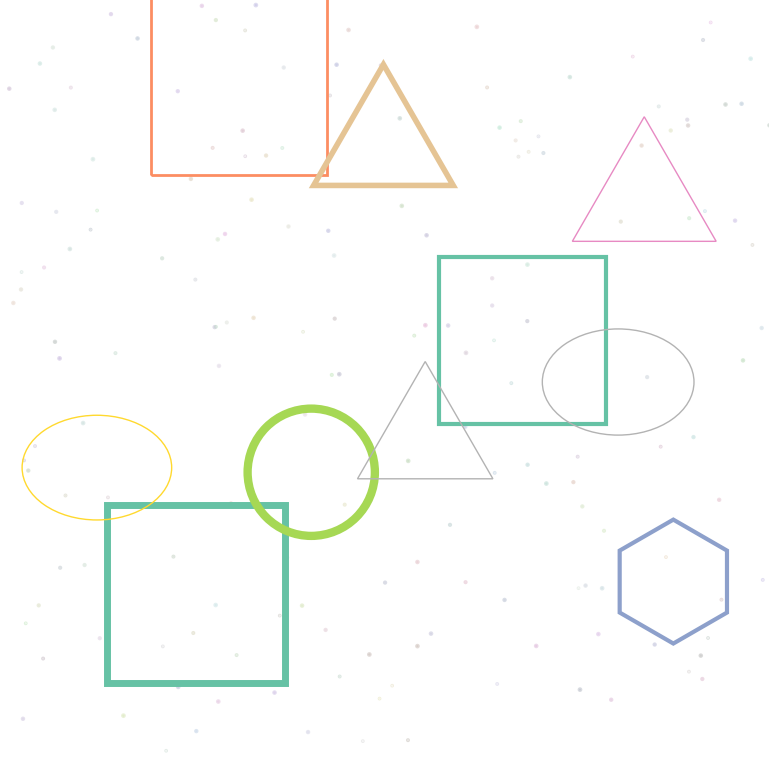[{"shape": "square", "thickness": 2.5, "radius": 0.58, "center": [0.255, 0.228]}, {"shape": "square", "thickness": 1.5, "radius": 0.54, "center": [0.678, 0.558]}, {"shape": "square", "thickness": 1, "radius": 0.57, "center": [0.311, 0.887]}, {"shape": "hexagon", "thickness": 1.5, "radius": 0.4, "center": [0.874, 0.245]}, {"shape": "triangle", "thickness": 0.5, "radius": 0.54, "center": [0.837, 0.741]}, {"shape": "circle", "thickness": 3, "radius": 0.41, "center": [0.404, 0.387]}, {"shape": "oval", "thickness": 0.5, "radius": 0.49, "center": [0.126, 0.393]}, {"shape": "triangle", "thickness": 2, "radius": 0.52, "center": [0.498, 0.812]}, {"shape": "triangle", "thickness": 0.5, "radius": 0.51, "center": [0.552, 0.429]}, {"shape": "oval", "thickness": 0.5, "radius": 0.49, "center": [0.803, 0.504]}]